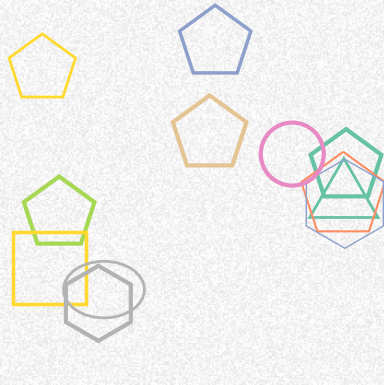[{"shape": "pentagon", "thickness": 3, "radius": 0.48, "center": [0.899, 0.568]}, {"shape": "triangle", "thickness": 2, "radius": 0.51, "center": [0.893, 0.486]}, {"shape": "pentagon", "thickness": 1.5, "radius": 0.57, "center": [0.891, 0.492]}, {"shape": "pentagon", "thickness": 2.5, "radius": 0.49, "center": [0.559, 0.889]}, {"shape": "hexagon", "thickness": 1, "radius": 0.58, "center": [0.896, 0.471]}, {"shape": "circle", "thickness": 3, "radius": 0.41, "center": [0.759, 0.6]}, {"shape": "pentagon", "thickness": 3, "radius": 0.48, "center": [0.154, 0.445]}, {"shape": "pentagon", "thickness": 2, "radius": 0.45, "center": [0.11, 0.821]}, {"shape": "square", "thickness": 2.5, "radius": 0.47, "center": [0.129, 0.304]}, {"shape": "pentagon", "thickness": 3, "radius": 0.5, "center": [0.545, 0.652]}, {"shape": "hexagon", "thickness": 3, "radius": 0.49, "center": [0.255, 0.212]}, {"shape": "oval", "thickness": 2, "radius": 0.52, "center": [0.27, 0.248]}]